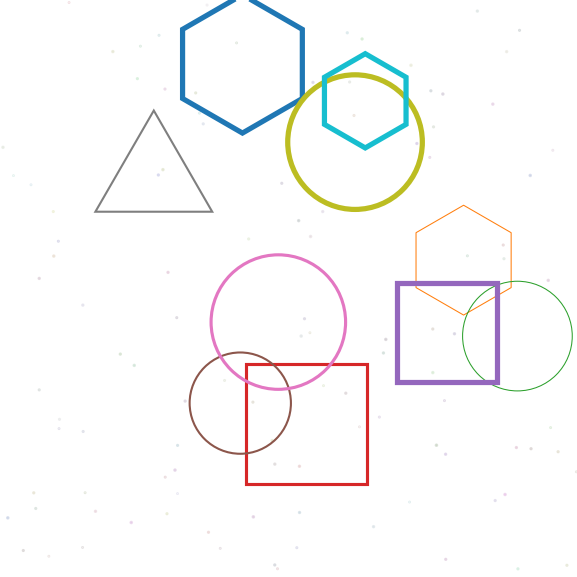[{"shape": "hexagon", "thickness": 2.5, "radius": 0.6, "center": [0.42, 0.888]}, {"shape": "hexagon", "thickness": 0.5, "radius": 0.48, "center": [0.803, 0.549]}, {"shape": "circle", "thickness": 0.5, "radius": 0.47, "center": [0.896, 0.417]}, {"shape": "square", "thickness": 1.5, "radius": 0.52, "center": [0.531, 0.264]}, {"shape": "square", "thickness": 2.5, "radius": 0.43, "center": [0.774, 0.423]}, {"shape": "circle", "thickness": 1, "radius": 0.44, "center": [0.416, 0.301]}, {"shape": "circle", "thickness": 1.5, "radius": 0.58, "center": [0.482, 0.441]}, {"shape": "triangle", "thickness": 1, "radius": 0.58, "center": [0.266, 0.691]}, {"shape": "circle", "thickness": 2.5, "radius": 0.58, "center": [0.615, 0.753]}, {"shape": "hexagon", "thickness": 2.5, "radius": 0.41, "center": [0.632, 0.825]}]